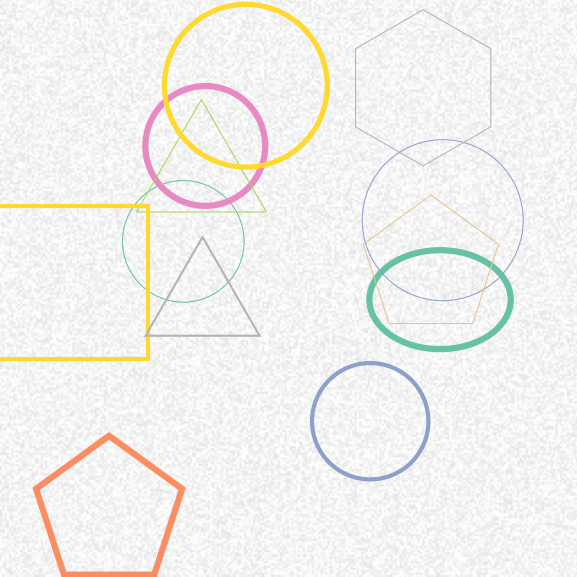[{"shape": "oval", "thickness": 3, "radius": 0.61, "center": [0.762, 0.48]}, {"shape": "circle", "thickness": 0.5, "radius": 0.53, "center": [0.317, 0.581]}, {"shape": "pentagon", "thickness": 3, "radius": 0.66, "center": [0.189, 0.112]}, {"shape": "circle", "thickness": 2, "radius": 0.5, "center": [0.641, 0.27]}, {"shape": "circle", "thickness": 0.5, "radius": 0.7, "center": [0.767, 0.618]}, {"shape": "circle", "thickness": 3, "radius": 0.52, "center": [0.355, 0.746]}, {"shape": "triangle", "thickness": 0.5, "radius": 0.65, "center": [0.349, 0.697]}, {"shape": "square", "thickness": 2, "radius": 0.66, "center": [0.123, 0.51]}, {"shape": "circle", "thickness": 2.5, "radius": 0.7, "center": [0.426, 0.851]}, {"shape": "pentagon", "thickness": 0.5, "radius": 0.61, "center": [0.746, 0.538]}, {"shape": "triangle", "thickness": 1, "radius": 0.57, "center": [0.351, 0.475]}, {"shape": "hexagon", "thickness": 0.5, "radius": 0.68, "center": [0.733, 0.847]}]